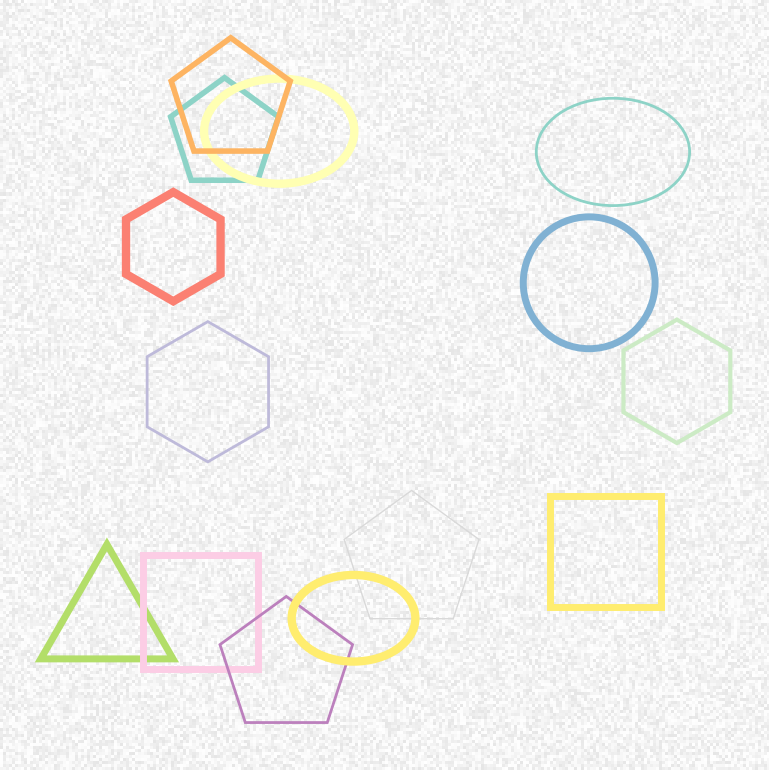[{"shape": "pentagon", "thickness": 2, "radius": 0.37, "center": [0.292, 0.826]}, {"shape": "oval", "thickness": 1, "radius": 0.5, "center": [0.796, 0.803]}, {"shape": "oval", "thickness": 3, "radius": 0.49, "center": [0.363, 0.83]}, {"shape": "hexagon", "thickness": 1, "radius": 0.46, "center": [0.27, 0.491]}, {"shape": "hexagon", "thickness": 3, "radius": 0.35, "center": [0.225, 0.68]}, {"shape": "circle", "thickness": 2.5, "radius": 0.43, "center": [0.765, 0.633]}, {"shape": "pentagon", "thickness": 2, "radius": 0.41, "center": [0.3, 0.87]}, {"shape": "triangle", "thickness": 2.5, "radius": 0.5, "center": [0.139, 0.194]}, {"shape": "square", "thickness": 2.5, "radius": 0.37, "center": [0.261, 0.205]}, {"shape": "pentagon", "thickness": 0.5, "radius": 0.46, "center": [0.535, 0.271]}, {"shape": "pentagon", "thickness": 1, "radius": 0.45, "center": [0.372, 0.135]}, {"shape": "hexagon", "thickness": 1.5, "radius": 0.4, "center": [0.879, 0.505]}, {"shape": "oval", "thickness": 3, "radius": 0.4, "center": [0.459, 0.197]}, {"shape": "square", "thickness": 2.5, "radius": 0.36, "center": [0.786, 0.284]}]